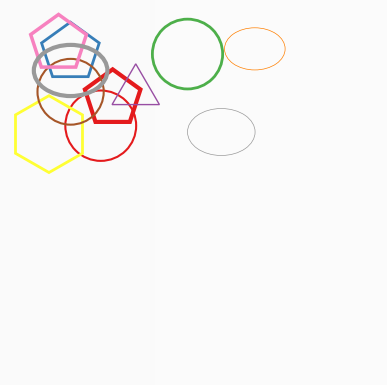[{"shape": "pentagon", "thickness": 3, "radius": 0.38, "center": [0.291, 0.744]}, {"shape": "circle", "thickness": 1.5, "radius": 0.46, "center": [0.26, 0.674]}, {"shape": "pentagon", "thickness": 2, "radius": 0.39, "center": [0.182, 0.864]}, {"shape": "circle", "thickness": 2, "radius": 0.45, "center": [0.484, 0.86]}, {"shape": "triangle", "thickness": 1, "radius": 0.35, "center": [0.35, 0.764]}, {"shape": "oval", "thickness": 0.5, "radius": 0.39, "center": [0.658, 0.873]}, {"shape": "hexagon", "thickness": 2, "radius": 0.5, "center": [0.126, 0.652]}, {"shape": "circle", "thickness": 1.5, "radius": 0.43, "center": [0.182, 0.762]}, {"shape": "pentagon", "thickness": 2.5, "radius": 0.38, "center": [0.151, 0.887]}, {"shape": "oval", "thickness": 0.5, "radius": 0.44, "center": [0.571, 0.657]}, {"shape": "oval", "thickness": 3, "radius": 0.47, "center": [0.182, 0.817]}]